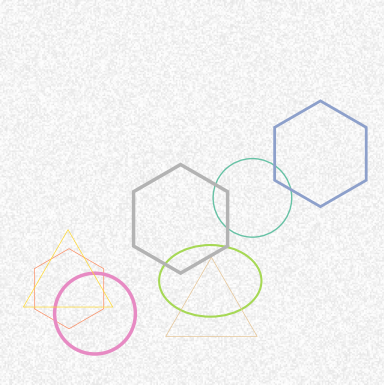[{"shape": "circle", "thickness": 1, "radius": 0.51, "center": [0.656, 0.486]}, {"shape": "hexagon", "thickness": 0.5, "radius": 0.52, "center": [0.179, 0.25]}, {"shape": "hexagon", "thickness": 2, "radius": 0.69, "center": [0.832, 0.601]}, {"shape": "circle", "thickness": 2.5, "radius": 0.52, "center": [0.247, 0.185]}, {"shape": "oval", "thickness": 1.5, "radius": 0.66, "center": [0.546, 0.271]}, {"shape": "triangle", "thickness": 0.5, "radius": 0.67, "center": [0.177, 0.27]}, {"shape": "triangle", "thickness": 0.5, "radius": 0.69, "center": [0.549, 0.195]}, {"shape": "hexagon", "thickness": 2.5, "radius": 0.71, "center": [0.469, 0.432]}]